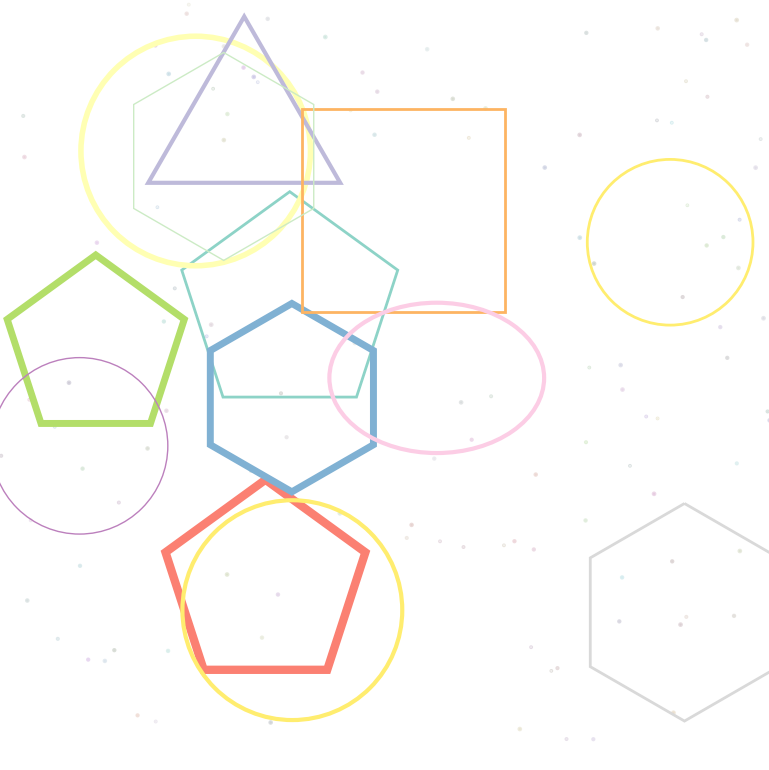[{"shape": "pentagon", "thickness": 1, "radius": 0.74, "center": [0.376, 0.604]}, {"shape": "circle", "thickness": 2, "radius": 0.75, "center": [0.254, 0.804]}, {"shape": "triangle", "thickness": 1.5, "radius": 0.72, "center": [0.317, 0.835]}, {"shape": "pentagon", "thickness": 3, "radius": 0.68, "center": [0.345, 0.241]}, {"shape": "hexagon", "thickness": 2.5, "radius": 0.61, "center": [0.379, 0.484]}, {"shape": "square", "thickness": 1, "radius": 0.66, "center": [0.524, 0.726]}, {"shape": "pentagon", "thickness": 2.5, "radius": 0.6, "center": [0.124, 0.548]}, {"shape": "oval", "thickness": 1.5, "radius": 0.7, "center": [0.567, 0.509]}, {"shape": "hexagon", "thickness": 1, "radius": 0.71, "center": [0.889, 0.205]}, {"shape": "circle", "thickness": 0.5, "radius": 0.57, "center": [0.103, 0.421]}, {"shape": "hexagon", "thickness": 0.5, "radius": 0.67, "center": [0.291, 0.797]}, {"shape": "circle", "thickness": 1, "radius": 0.54, "center": [0.87, 0.685]}, {"shape": "circle", "thickness": 1.5, "radius": 0.71, "center": [0.38, 0.208]}]